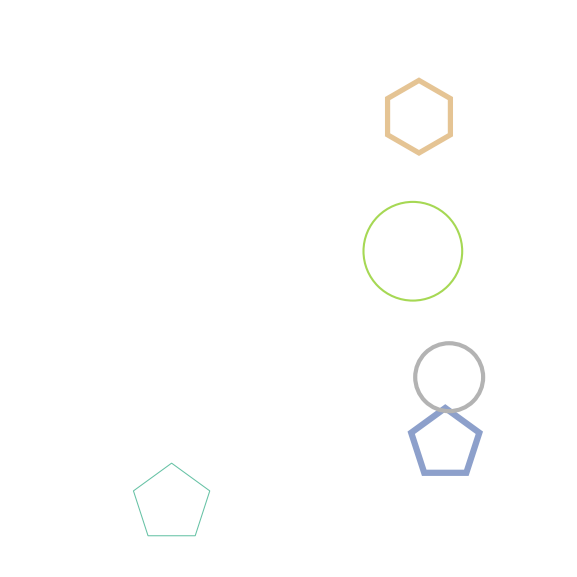[{"shape": "pentagon", "thickness": 0.5, "radius": 0.35, "center": [0.297, 0.128]}, {"shape": "pentagon", "thickness": 3, "radius": 0.31, "center": [0.771, 0.231]}, {"shape": "circle", "thickness": 1, "radius": 0.43, "center": [0.715, 0.564]}, {"shape": "hexagon", "thickness": 2.5, "radius": 0.31, "center": [0.726, 0.797]}, {"shape": "circle", "thickness": 2, "radius": 0.29, "center": [0.778, 0.346]}]